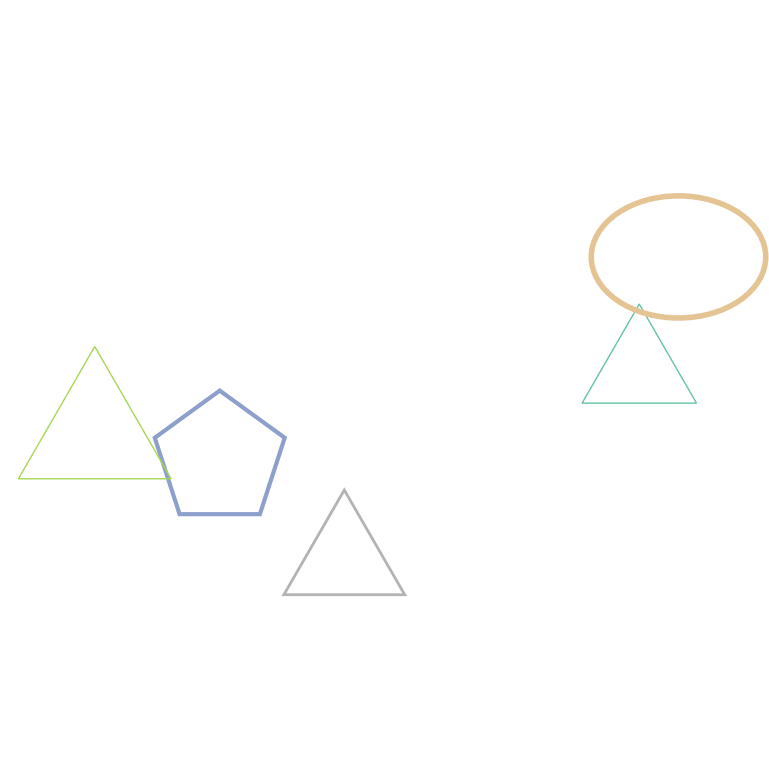[{"shape": "triangle", "thickness": 0.5, "radius": 0.43, "center": [0.83, 0.519]}, {"shape": "pentagon", "thickness": 1.5, "radius": 0.44, "center": [0.285, 0.404]}, {"shape": "triangle", "thickness": 0.5, "radius": 0.57, "center": [0.123, 0.435]}, {"shape": "oval", "thickness": 2, "radius": 0.57, "center": [0.881, 0.666]}, {"shape": "triangle", "thickness": 1, "radius": 0.45, "center": [0.447, 0.273]}]